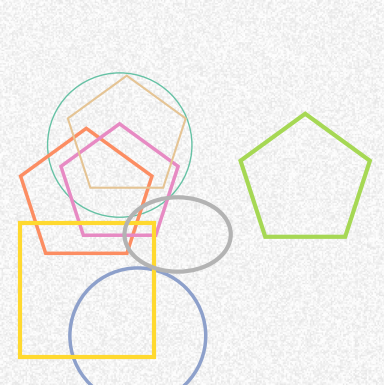[{"shape": "circle", "thickness": 1, "radius": 0.94, "center": [0.311, 0.623]}, {"shape": "pentagon", "thickness": 2.5, "radius": 0.9, "center": [0.224, 0.487]}, {"shape": "circle", "thickness": 2.5, "radius": 0.88, "center": [0.358, 0.128]}, {"shape": "pentagon", "thickness": 2.5, "radius": 0.8, "center": [0.311, 0.518]}, {"shape": "pentagon", "thickness": 3, "radius": 0.88, "center": [0.793, 0.528]}, {"shape": "square", "thickness": 3, "radius": 0.87, "center": [0.225, 0.246]}, {"shape": "pentagon", "thickness": 1.5, "radius": 0.8, "center": [0.329, 0.643]}, {"shape": "oval", "thickness": 3, "radius": 0.69, "center": [0.461, 0.391]}]